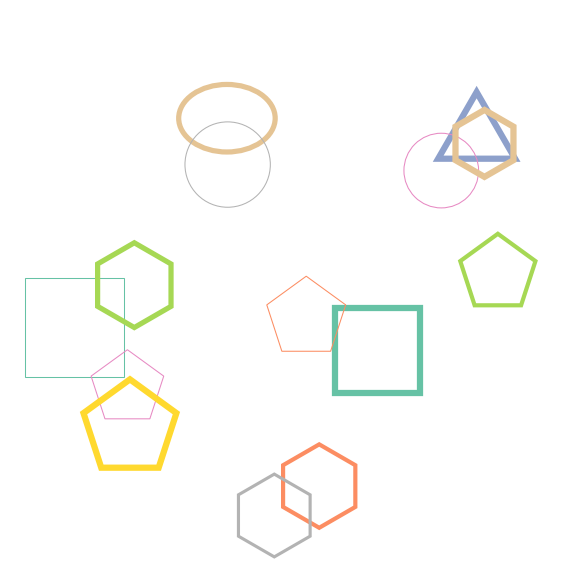[{"shape": "square", "thickness": 0.5, "radius": 0.43, "center": [0.129, 0.432]}, {"shape": "square", "thickness": 3, "radius": 0.37, "center": [0.654, 0.391]}, {"shape": "hexagon", "thickness": 2, "radius": 0.36, "center": [0.553, 0.157]}, {"shape": "pentagon", "thickness": 0.5, "radius": 0.36, "center": [0.53, 0.449]}, {"shape": "triangle", "thickness": 3, "radius": 0.38, "center": [0.825, 0.763]}, {"shape": "pentagon", "thickness": 0.5, "radius": 0.33, "center": [0.221, 0.327]}, {"shape": "circle", "thickness": 0.5, "radius": 0.32, "center": [0.764, 0.704]}, {"shape": "hexagon", "thickness": 2.5, "radius": 0.37, "center": [0.233, 0.505]}, {"shape": "pentagon", "thickness": 2, "radius": 0.34, "center": [0.862, 0.526]}, {"shape": "pentagon", "thickness": 3, "radius": 0.42, "center": [0.225, 0.258]}, {"shape": "hexagon", "thickness": 3, "radius": 0.29, "center": [0.839, 0.751]}, {"shape": "oval", "thickness": 2.5, "radius": 0.42, "center": [0.393, 0.794]}, {"shape": "circle", "thickness": 0.5, "radius": 0.37, "center": [0.394, 0.714]}, {"shape": "hexagon", "thickness": 1.5, "radius": 0.36, "center": [0.475, 0.106]}]